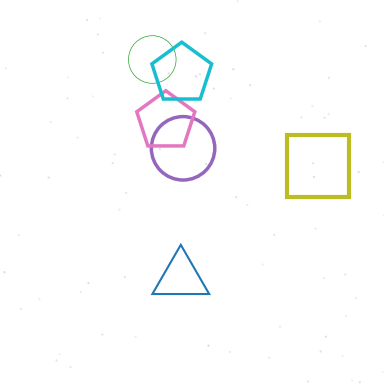[{"shape": "triangle", "thickness": 1.5, "radius": 0.43, "center": [0.47, 0.279]}, {"shape": "circle", "thickness": 0.5, "radius": 0.31, "center": [0.396, 0.845]}, {"shape": "circle", "thickness": 2.5, "radius": 0.41, "center": [0.475, 0.615]}, {"shape": "pentagon", "thickness": 2.5, "radius": 0.4, "center": [0.431, 0.685]}, {"shape": "square", "thickness": 3, "radius": 0.4, "center": [0.827, 0.569]}, {"shape": "pentagon", "thickness": 2.5, "radius": 0.41, "center": [0.472, 0.809]}]